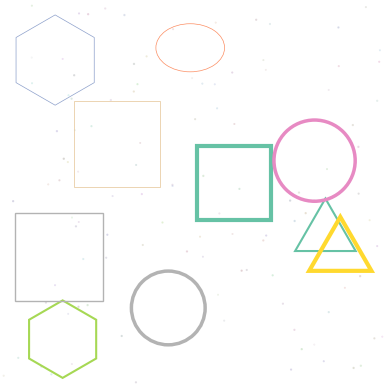[{"shape": "triangle", "thickness": 1.5, "radius": 0.45, "center": [0.845, 0.393]}, {"shape": "square", "thickness": 3, "radius": 0.48, "center": [0.608, 0.524]}, {"shape": "oval", "thickness": 0.5, "radius": 0.45, "center": [0.494, 0.876]}, {"shape": "hexagon", "thickness": 0.5, "radius": 0.59, "center": [0.143, 0.844]}, {"shape": "circle", "thickness": 2.5, "radius": 0.53, "center": [0.817, 0.583]}, {"shape": "hexagon", "thickness": 1.5, "radius": 0.5, "center": [0.163, 0.119]}, {"shape": "triangle", "thickness": 3, "radius": 0.47, "center": [0.884, 0.343]}, {"shape": "square", "thickness": 0.5, "radius": 0.56, "center": [0.303, 0.625]}, {"shape": "square", "thickness": 1, "radius": 0.57, "center": [0.153, 0.333]}, {"shape": "circle", "thickness": 2.5, "radius": 0.48, "center": [0.437, 0.2]}]